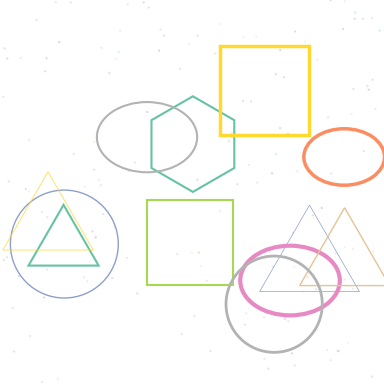[{"shape": "hexagon", "thickness": 1.5, "radius": 0.62, "center": [0.501, 0.626]}, {"shape": "triangle", "thickness": 1.5, "radius": 0.53, "center": [0.165, 0.363]}, {"shape": "oval", "thickness": 2.5, "radius": 0.52, "center": [0.894, 0.592]}, {"shape": "triangle", "thickness": 0.5, "radius": 0.75, "center": [0.804, 0.318]}, {"shape": "circle", "thickness": 1, "radius": 0.7, "center": [0.167, 0.366]}, {"shape": "oval", "thickness": 3, "radius": 0.65, "center": [0.753, 0.271]}, {"shape": "square", "thickness": 1.5, "radius": 0.55, "center": [0.494, 0.37]}, {"shape": "triangle", "thickness": 0.5, "radius": 0.68, "center": [0.125, 0.418]}, {"shape": "square", "thickness": 2.5, "radius": 0.58, "center": [0.688, 0.764]}, {"shape": "triangle", "thickness": 1, "radius": 0.67, "center": [0.895, 0.326]}, {"shape": "circle", "thickness": 2, "radius": 0.63, "center": [0.712, 0.21]}, {"shape": "oval", "thickness": 1.5, "radius": 0.65, "center": [0.382, 0.644]}]